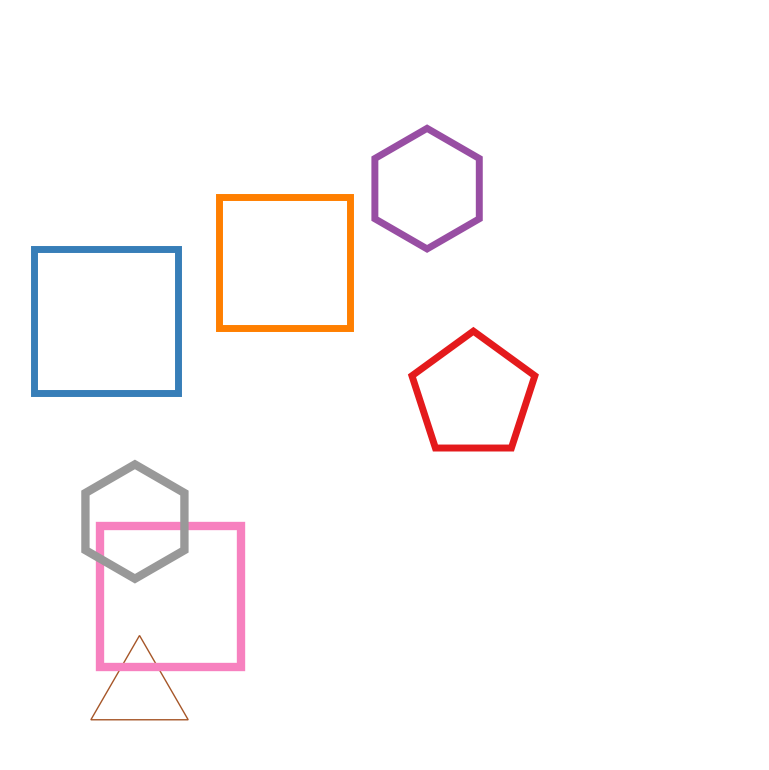[{"shape": "pentagon", "thickness": 2.5, "radius": 0.42, "center": [0.615, 0.486]}, {"shape": "square", "thickness": 2.5, "radius": 0.47, "center": [0.138, 0.583]}, {"shape": "hexagon", "thickness": 2.5, "radius": 0.39, "center": [0.555, 0.755]}, {"shape": "square", "thickness": 2.5, "radius": 0.42, "center": [0.37, 0.659]}, {"shape": "triangle", "thickness": 0.5, "radius": 0.36, "center": [0.181, 0.102]}, {"shape": "square", "thickness": 3, "radius": 0.46, "center": [0.222, 0.226]}, {"shape": "hexagon", "thickness": 3, "radius": 0.37, "center": [0.175, 0.323]}]